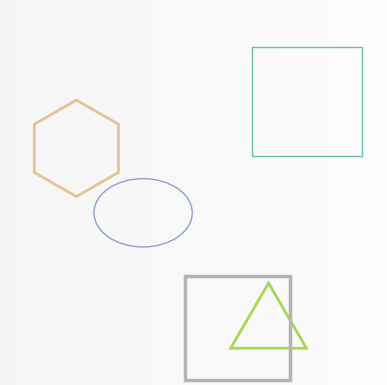[{"shape": "square", "thickness": 1, "radius": 0.71, "center": [0.792, 0.737]}, {"shape": "oval", "thickness": 1, "radius": 0.63, "center": [0.369, 0.447]}, {"shape": "triangle", "thickness": 2, "radius": 0.56, "center": [0.693, 0.152]}, {"shape": "hexagon", "thickness": 2, "radius": 0.63, "center": [0.197, 0.615]}, {"shape": "square", "thickness": 2.5, "radius": 0.68, "center": [0.613, 0.148]}]